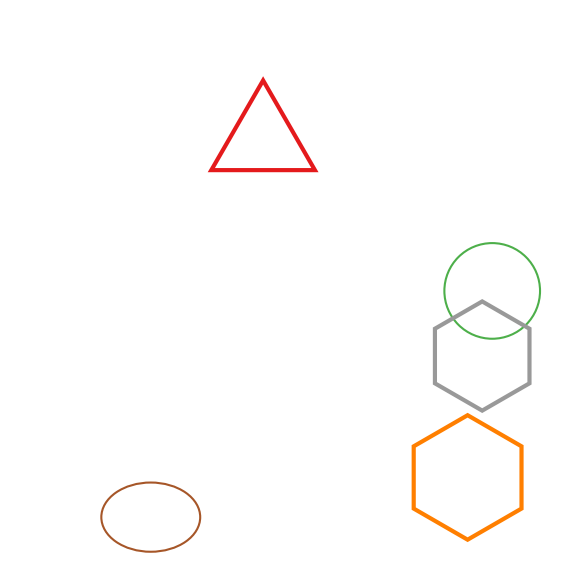[{"shape": "triangle", "thickness": 2, "radius": 0.52, "center": [0.456, 0.756]}, {"shape": "circle", "thickness": 1, "radius": 0.41, "center": [0.852, 0.495]}, {"shape": "hexagon", "thickness": 2, "radius": 0.54, "center": [0.81, 0.172]}, {"shape": "oval", "thickness": 1, "radius": 0.43, "center": [0.261, 0.104]}, {"shape": "hexagon", "thickness": 2, "radius": 0.47, "center": [0.835, 0.383]}]